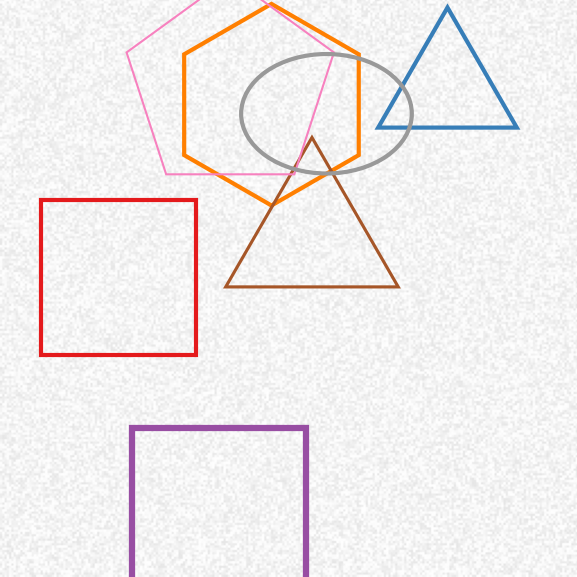[{"shape": "square", "thickness": 2, "radius": 0.67, "center": [0.205, 0.518]}, {"shape": "triangle", "thickness": 2, "radius": 0.69, "center": [0.775, 0.847]}, {"shape": "square", "thickness": 3, "radius": 0.76, "center": [0.379, 0.107]}, {"shape": "hexagon", "thickness": 2, "radius": 0.87, "center": [0.47, 0.818]}, {"shape": "triangle", "thickness": 1.5, "radius": 0.86, "center": [0.54, 0.589]}, {"shape": "pentagon", "thickness": 1, "radius": 0.94, "center": [0.399, 0.85]}, {"shape": "oval", "thickness": 2, "radius": 0.74, "center": [0.565, 0.802]}]